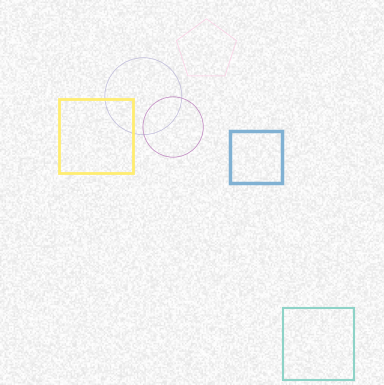[{"shape": "square", "thickness": 1.5, "radius": 0.47, "center": [0.827, 0.106]}, {"shape": "circle", "thickness": 0.5, "radius": 0.5, "center": [0.372, 0.75]}, {"shape": "square", "thickness": 2.5, "radius": 0.34, "center": [0.665, 0.593]}, {"shape": "pentagon", "thickness": 0.5, "radius": 0.41, "center": [0.536, 0.869]}, {"shape": "circle", "thickness": 0.5, "radius": 0.39, "center": [0.45, 0.67]}, {"shape": "square", "thickness": 2, "radius": 0.48, "center": [0.25, 0.647]}]